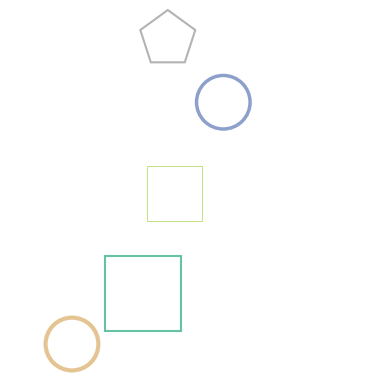[{"shape": "square", "thickness": 1.5, "radius": 0.49, "center": [0.372, 0.237]}, {"shape": "circle", "thickness": 2.5, "radius": 0.35, "center": [0.58, 0.734]}, {"shape": "square", "thickness": 0.5, "radius": 0.36, "center": [0.452, 0.497]}, {"shape": "circle", "thickness": 3, "radius": 0.34, "center": [0.187, 0.106]}, {"shape": "pentagon", "thickness": 1.5, "radius": 0.38, "center": [0.436, 0.899]}]